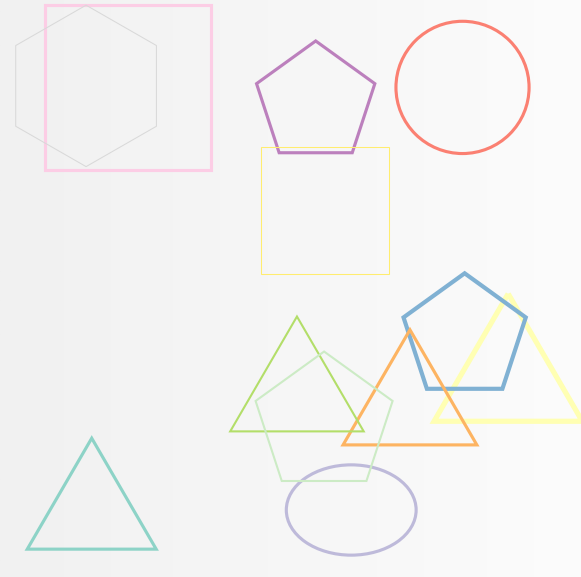[{"shape": "triangle", "thickness": 1.5, "radius": 0.64, "center": [0.158, 0.112]}, {"shape": "triangle", "thickness": 2.5, "radius": 0.74, "center": [0.874, 0.343]}, {"shape": "oval", "thickness": 1.5, "radius": 0.56, "center": [0.604, 0.116]}, {"shape": "circle", "thickness": 1.5, "radius": 0.57, "center": [0.796, 0.848]}, {"shape": "pentagon", "thickness": 2, "radius": 0.55, "center": [0.799, 0.415]}, {"shape": "triangle", "thickness": 1.5, "radius": 0.66, "center": [0.705, 0.295]}, {"shape": "triangle", "thickness": 1, "radius": 0.66, "center": [0.511, 0.318]}, {"shape": "square", "thickness": 1.5, "radius": 0.72, "center": [0.221, 0.848]}, {"shape": "hexagon", "thickness": 0.5, "radius": 0.7, "center": [0.148, 0.85]}, {"shape": "pentagon", "thickness": 1.5, "radius": 0.53, "center": [0.543, 0.821]}, {"shape": "pentagon", "thickness": 1, "radius": 0.62, "center": [0.558, 0.266]}, {"shape": "square", "thickness": 0.5, "radius": 0.55, "center": [0.559, 0.635]}]